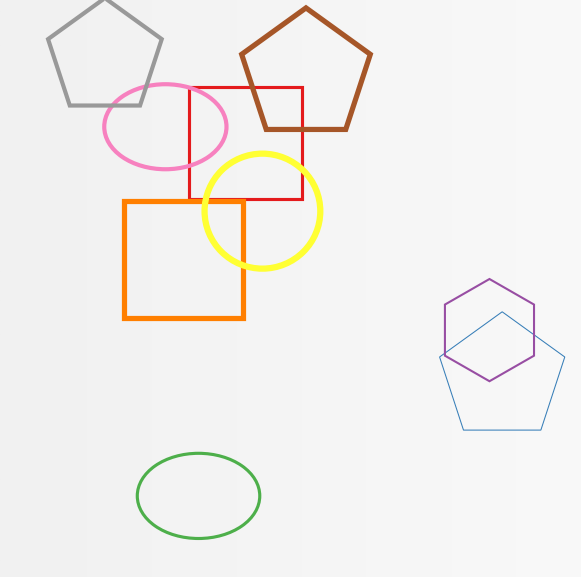[{"shape": "square", "thickness": 1.5, "radius": 0.48, "center": [0.422, 0.752]}, {"shape": "pentagon", "thickness": 0.5, "radius": 0.57, "center": [0.864, 0.346]}, {"shape": "oval", "thickness": 1.5, "radius": 0.53, "center": [0.342, 0.14]}, {"shape": "hexagon", "thickness": 1, "radius": 0.44, "center": [0.842, 0.427]}, {"shape": "square", "thickness": 2.5, "radius": 0.51, "center": [0.315, 0.55]}, {"shape": "circle", "thickness": 3, "radius": 0.5, "center": [0.451, 0.634]}, {"shape": "pentagon", "thickness": 2.5, "radius": 0.58, "center": [0.526, 0.869]}, {"shape": "oval", "thickness": 2, "radius": 0.53, "center": [0.285, 0.78]}, {"shape": "pentagon", "thickness": 2, "radius": 0.51, "center": [0.18, 0.9]}]